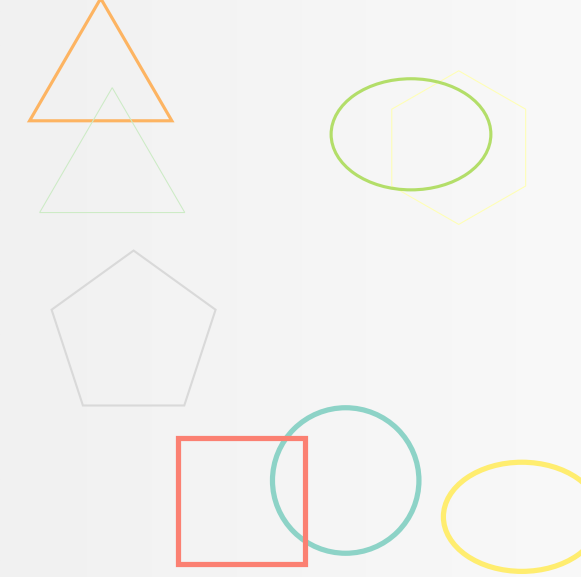[{"shape": "circle", "thickness": 2.5, "radius": 0.63, "center": [0.595, 0.167]}, {"shape": "hexagon", "thickness": 0.5, "radius": 0.67, "center": [0.789, 0.744]}, {"shape": "square", "thickness": 2.5, "radius": 0.55, "center": [0.416, 0.131]}, {"shape": "triangle", "thickness": 1.5, "radius": 0.71, "center": [0.173, 0.861]}, {"shape": "oval", "thickness": 1.5, "radius": 0.69, "center": [0.707, 0.767]}, {"shape": "pentagon", "thickness": 1, "radius": 0.74, "center": [0.23, 0.417]}, {"shape": "triangle", "thickness": 0.5, "radius": 0.72, "center": [0.193, 0.703]}, {"shape": "oval", "thickness": 2.5, "radius": 0.67, "center": [0.898, 0.104]}]